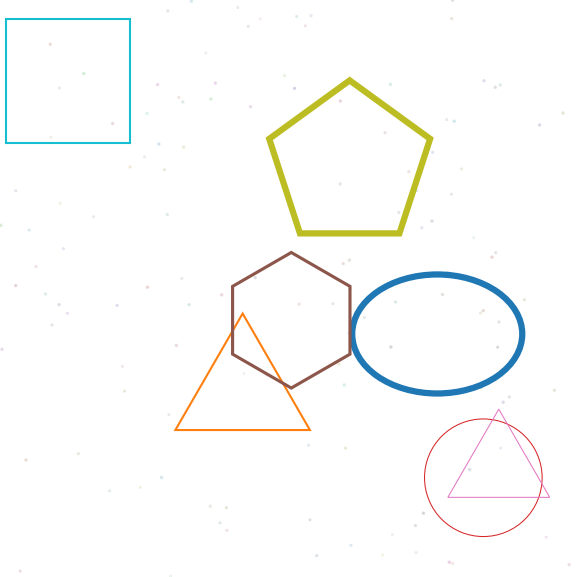[{"shape": "oval", "thickness": 3, "radius": 0.74, "center": [0.757, 0.421]}, {"shape": "triangle", "thickness": 1, "radius": 0.67, "center": [0.42, 0.322]}, {"shape": "circle", "thickness": 0.5, "radius": 0.51, "center": [0.837, 0.172]}, {"shape": "hexagon", "thickness": 1.5, "radius": 0.59, "center": [0.504, 0.445]}, {"shape": "triangle", "thickness": 0.5, "radius": 0.51, "center": [0.864, 0.189]}, {"shape": "pentagon", "thickness": 3, "radius": 0.73, "center": [0.606, 0.713]}, {"shape": "square", "thickness": 1, "radius": 0.54, "center": [0.117, 0.859]}]